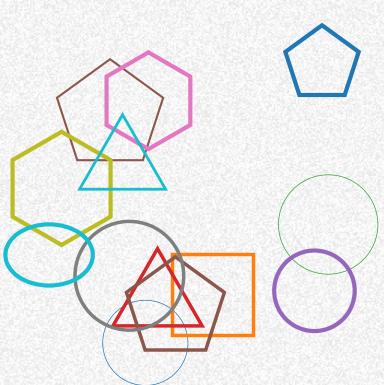[{"shape": "circle", "thickness": 0.5, "radius": 0.55, "center": [0.377, 0.109]}, {"shape": "pentagon", "thickness": 3, "radius": 0.5, "center": [0.836, 0.834]}, {"shape": "square", "thickness": 2.5, "radius": 0.52, "center": [0.552, 0.235]}, {"shape": "circle", "thickness": 0.5, "radius": 0.65, "center": [0.852, 0.417]}, {"shape": "triangle", "thickness": 2.5, "radius": 0.67, "center": [0.409, 0.22]}, {"shape": "circle", "thickness": 3, "radius": 0.52, "center": [0.817, 0.245]}, {"shape": "pentagon", "thickness": 2.5, "radius": 0.67, "center": [0.456, 0.199]}, {"shape": "pentagon", "thickness": 1.5, "radius": 0.72, "center": [0.286, 0.701]}, {"shape": "hexagon", "thickness": 3, "radius": 0.63, "center": [0.386, 0.738]}, {"shape": "circle", "thickness": 2.5, "radius": 0.71, "center": [0.336, 0.284]}, {"shape": "hexagon", "thickness": 3, "radius": 0.73, "center": [0.16, 0.511]}, {"shape": "oval", "thickness": 3, "radius": 0.57, "center": [0.128, 0.338]}, {"shape": "triangle", "thickness": 2, "radius": 0.65, "center": [0.318, 0.573]}]